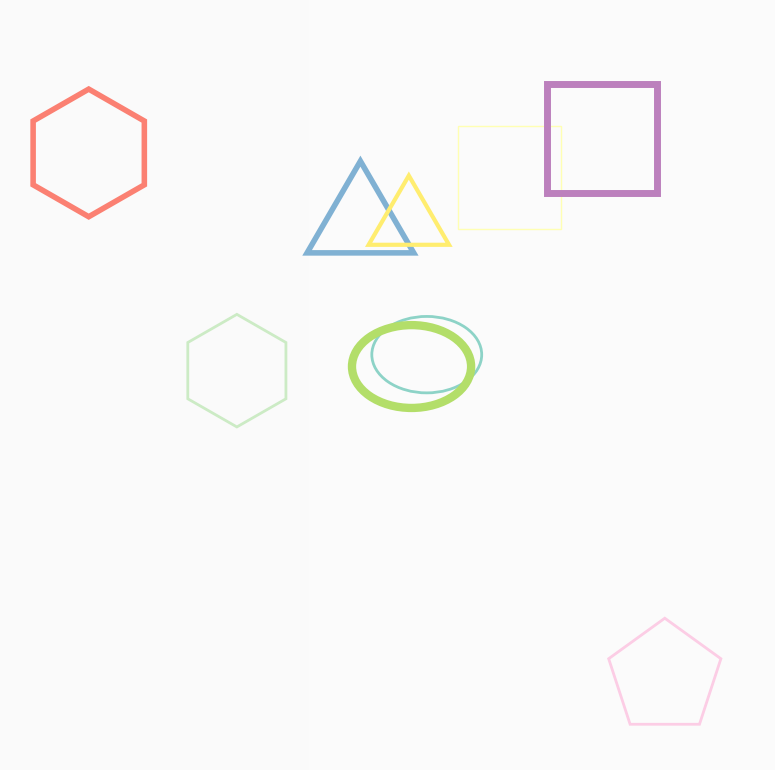[{"shape": "oval", "thickness": 1, "radius": 0.35, "center": [0.551, 0.539]}, {"shape": "square", "thickness": 0.5, "radius": 0.33, "center": [0.657, 0.769]}, {"shape": "hexagon", "thickness": 2, "radius": 0.41, "center": [0.114, 0.801]}, {"shape": "triangle", "thickness": 2, "radius": 0.4, "center": [0.465, 0.711]}, {"shape": "oval", "thickness": 3, "radius": 0.38, "center": [0.531, 0.524]}, {"shape": "pentagon", "thickness": 1, "radius": 0.38, "center": [0.858, 0.121]}, {"shape": "square", "thickness": 2.5, "radius": 0.35, "center": [0.777, 0.82]}, {"shape": "hexagon", "thickness": 1, "radius": 0.37, "center": [0.306, 0.519]}, {"shape": "triangle", "thickness": 1.5, "radius": 0.3, "center": [0.528, 0.712]}]